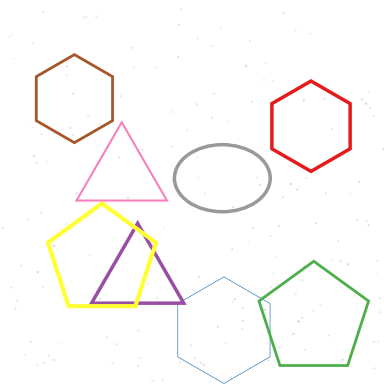[{"shape": "hexagon", "thickness": 2.5, "radius": 0.59, "center": [0.808, 0.672]}, {"shape": "hexagon", "thickness": 0.5, "radius": 0.69, "center": [0.582, 0.142]}, {"shape": "pentagon", "thickness": 2, "radius": 0.75, "center": [0.815, 0.172]}, {"shape": "triangle", "thickness": 2.5, "radius": 0.69, "center": [0.358, 0.282]}, {"shape": "pentagon", "thickness": 3, "radius": 0.74, "center": [0.265, 0.324]}, {"shape": "hexagon", "thickness": 2, "radius": 0.57, "center": [0.193, 0.744]}, {"shape": "triangle", "thickness": 1.5, "radius": 0.68, "center": [0.316, 0.547]}, {"shape": "oval", "thickness": 2.5, "radius": 0.62, "center": [0.577, 0.537]}]